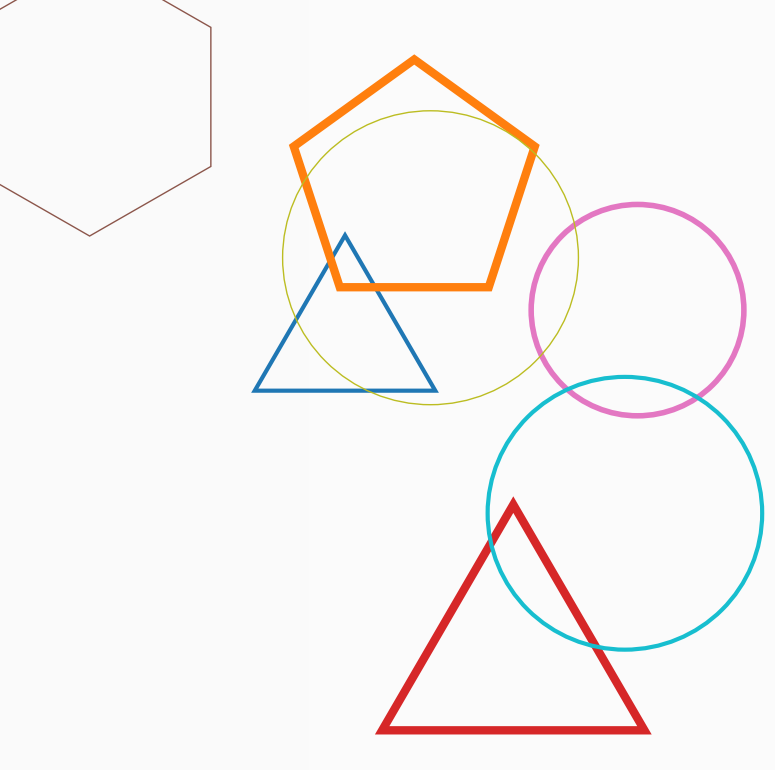[{"shape": "triangle", "thickness": 1.5, "radius": 0.67, "center": [0.445, 0.56]}, {"shape": "pentagon", "thickness": 3, "radius": 0.82, "center": [0.535, 0.759]}, {"shape": "triangle", "thickness": 3, "radius": 0.98, "center": [0.662, 0.149]}, {"shape": "hexagon", "thickness": 0.5, "radius": 0.9, "center": [0.116, 0.874]}, {"shape": "circle", "thickness": 2, "radius": 0.69, "center": [0.823, 0.597]}, {"shape": "circle", "thickness": 0.5, "radius": 0.95, "center": [0.556, 0.665]}, {"shape": "circle", "thickness": 1.5, "radius": 0.89, "center": [0.806, 0.333]}]